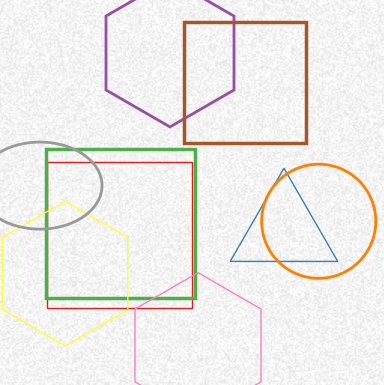[{"shape": "square", "thickness": 1, "radius": 0.95, "center": [0.31, 0.389]}, {"shape": "triangle", "thickness": 1, "radius": 0.81, "center": [0.738, 0.402]}, {"shape": "square", "thickness": 2.5, "radius": 0.97, "center": [0.313, 0.419]}, {"shape": "hexagon", "thickness": 2, "radius": 0.96, "center": [0.442, 0.862]}, {"shape": "circle", "thickness": 2, "radius": 0.74, "center": [0.828, 0.425]}, {"shape": "hexagon", "thickness": 1, "radius": 0.94, "center": [0.169, 0.289]}, {"shape": "square", "thickness": 2.5, "radius": 0.79, "center": [0.636, 0.786]}, {"shape": "hexagon", "thickness": 1, "radius": 0.95, "center": [0.514, 0.103]}, {"shape": "oval", "thickness": 2, "radius": 0.81, "center": [0.104, 0.518]}]